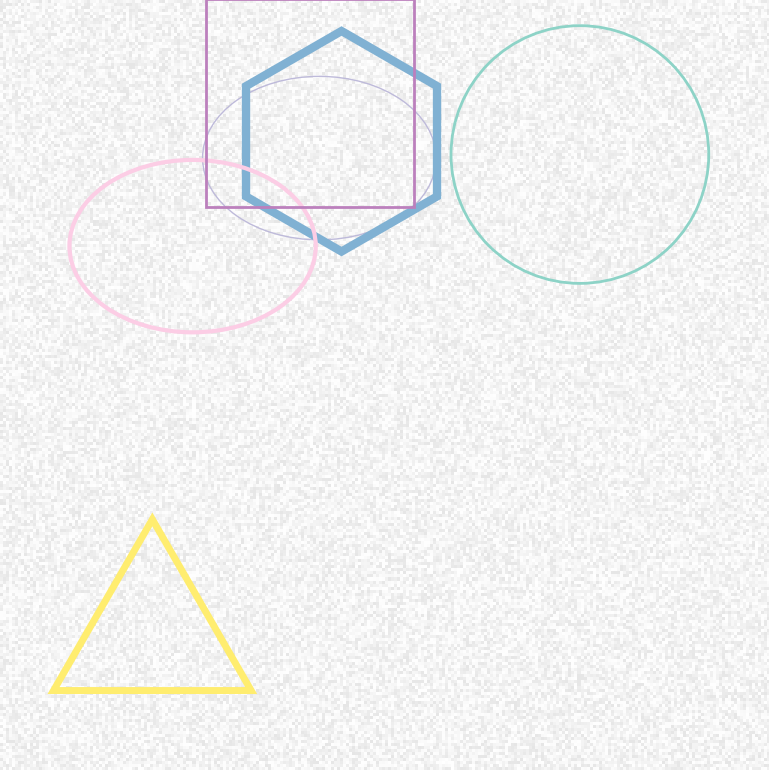[{"shape": "circle", "thickness": 1, "radius": 0.84, "center": [0.753, 0.799]}, {"shape": "oval", "thickness": 0.5, "radius": 0.76, "center": [0.415, 0.795]}, {"shape": "hexagon", "thickness": 3, "radius": 0.72, "center": [0.444, 0.817]}, {"shape": "oval", "thickness": 1.5, "radius": 0.8, "center": [0.25, 0.68]}, {"shape": "square", "thickness": 1, "radius": 0.68, "center": [0.402, 0.866]}, {"shape": "triangle", "thickness": 2.5, "radius": 0.74, "center": [0.198, 0.177]}]